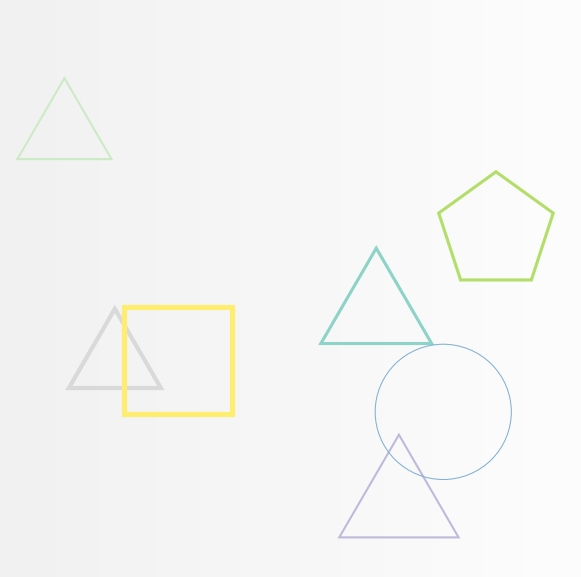[{"shape": "triangle", "thickness": 1.5, "radius": 0.55, "center": [0.647, 0.459]}, {"shape": "triangle", "thickness": 1, "radius": 0.59, "center": [0.686, 0.128]}, {"shape": "circle", "thickness": 0.5, "radius": 0.59, "center": [0.763, 0.286]}, {"shape": "pentagon", "thickness": 1.5, "radius": 0.52, "center": [0.853, 0.598]}, {"shape": "triangle", "thickness": 2, "radius": 0.46, "center": [0.198, 0.373]}, {"shape": "triangle", "thickness": 1, "radius": 0.47, "center": [0.111, 0.77]}, {"shape": "square", "thickness": 2.5, "radius": 0.46, "center": [0.306, 0.375]}]